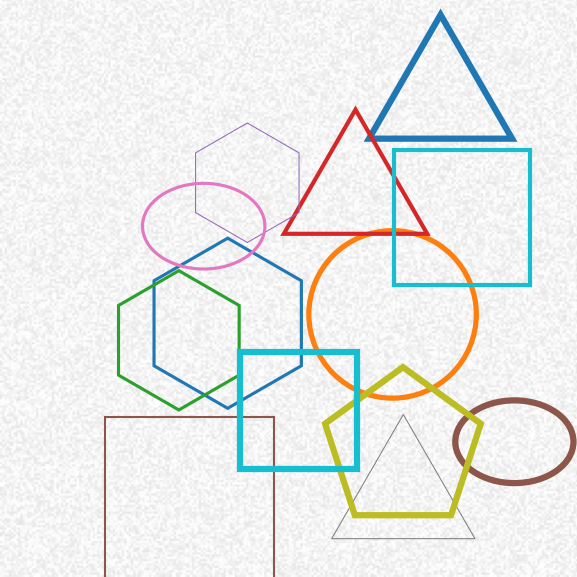[{"shape": "hexagon", "thickness": 1.5, "radius": 0.74, "center": [0.394, 0.439]}, {"shape": "triangle", "thickness": 3, "radius": 0.72, "center": [0.763, 0.831]}, {"shape": "circle", "thickness": 2.5, "radius": 0.73, "center": [0.68, 0.455]}, {"shape": "hexagon", "thickness": 1.5, "radius": 0.6, "center": [0.31, 0.41]}, {"shape": "triangle", "thickness": 2, "radius": 0.72, "center": [0.616, 0.666]}, {"shape": "hexagon", "thickness": 0.5, "radius": 0.52, "center": [0.428, 0.683]}, {"shape": "square", "thickness": 1, "radius": 0.73, "center": [0.329, 0.13]}, {"shape": "oval", "thickness": 3, "radius": 0.51, "center": [0.891, 0.234]}, {"shape": "oval", "thickness": 1.5, "radius": 0.53, "center": [0.353, 0.608]}, {"shape": "triangle", "thickness": 0.5, "radius": 0.72, "center": [0.698, 0.138]}, {"shape": "pentagon", "thickness": 3, "radius": 0.71, "center": [0.698, 0.222]}, {"shape": "square", "thickness": 2, "radius": 0.59, "center": [0.8, 0.623]}, {"shape": "square", "thickness": 3, "radius": 0.51, "center": [0.516, 0.288]}]